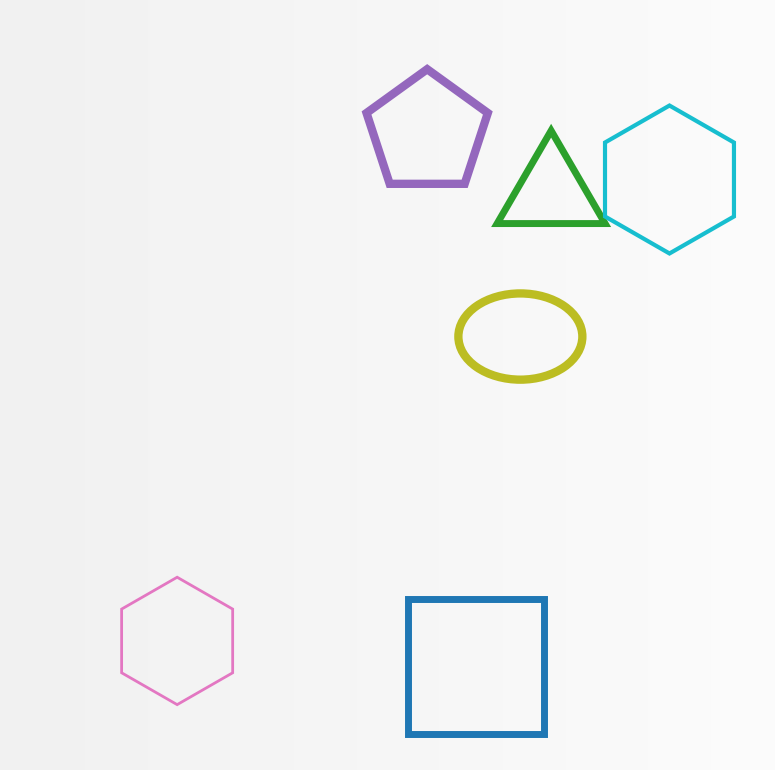[{"shape": "square", "thickness": 2.5, "radius": 0.44, "center": [0.614, 0.134]}, {"shape": "triangle", "thickness": 2.5, "radius": 0.4, "center": [0.711, 0.75]}, {"shape": "pentagon", "thickness": 3, "radius": 0.41, "center": [0.551, 0.828]}, {"shape": "hexagon", "thickness": 1, "radius": 0.41, "center": [0.229, 0.168]}, {"shape": "oval", "thickness": 3, "radius": 0.4, "center": [0.671, 0.563]}, {"shape": "hexagon", "thickness": 1.5, "radius": 0.48, "center": [0.864, 0.767]}]